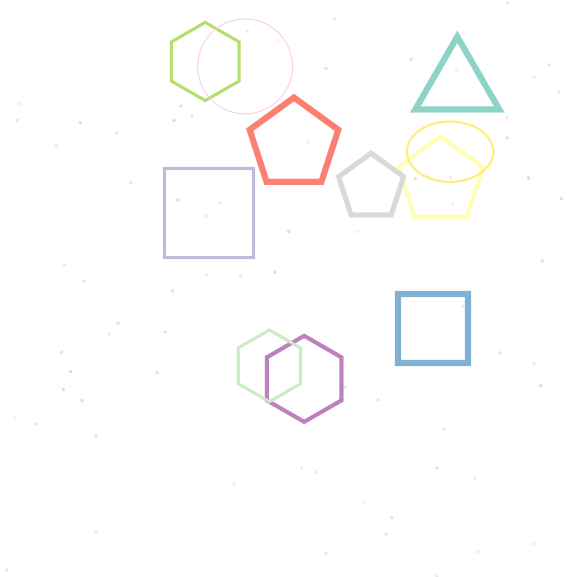[{"shape": "triangle", "thickness": 3, "radius": 0.42, "center": [0.792, 0.852]}, {"shape": "pentagon", "thickness": 2, "radius": 0.38, "center": [0.763, 0.686]}, {"shape": "square", "thickness": 1.5, "radius": 0.38, "center": [0.361, 0.631]}, {"shape": "pentagon", "thickness": 3, "radius": 0.4, "center": [0.509, 0.75]}, {"shape": "square", "thickness": 3, "radius": 0.3, "center": [0.75, 0.43]}, {"shape": "hexagon", "thickness": 1.5, "radius": 0.34, "center": [0.355, 0.893]}, {"shape": "circle", "thickness": 0.5, "radius": 0.41, "center": [0.424, 0.884]}, {"shape": "pentagon", "thickness": 2.5, "radius": 0.3, "center": [0.643, 0.675]}, {"shape": "hexagon", "thickness": 2, "radius": 0.37, "center": [0.527, 0.343]}, {"shape": "hexagon", "thickness": 1.5, "radius": 0.31, "center": [0.466, 0.366]}, {"shape": "oval", "thickness": 1, "radius": 0.37, "center": [0.779, 0.736]}]